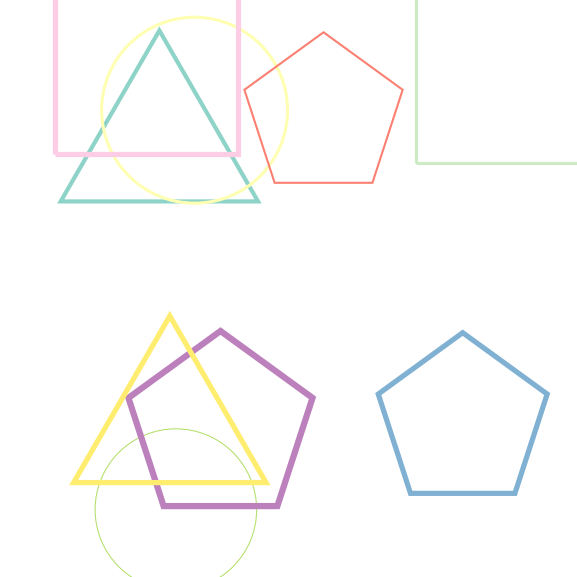[{"shape": "triangle", "thickness": 2, "radius": 0.99, "center": [0.276, 0.749]}, {"shape": "circle", "thickness": 1.5, "radius": 0.8, "center": [0.337, 0.808]}, {"shape": "pentagon", "thickness": 1, "radius": 0.72, "center": [0.56, 0.799]}, {"shape": "pentagon", "thickness": 2.5, "radius": 0.77, "center": [0.801, 0.269]}, {"shape": "circle", "thickness": 0.5, "radius": 0.7, "center": [0.305, 0.117]}, {"shape": "square", "thickness": 2.5, "radius": 0.79, "center": [0.253, 0.892]}, {"shape": "pentagon", "thickness": 3, "radius": 0.84, "center": [0.382, 0.258]}, {"shape": "square", "thickness": 1.5, "radius": 0.77, "center": [0.875, 0.872]}, {"shape": "triangle", "thickness": 2.5, "radius": 0.96, "center": [0.294, 0.26]}]